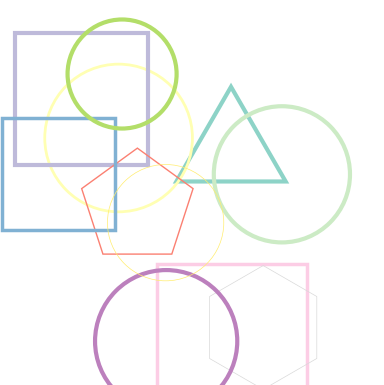[{"shape": "triangle", "thickness": 3, "radius": 0.82, "center": [0.6, 0.611]}, {"shape": "circle", "thickness": 2, "radius": 0.96, "center": [0.308, 0.642]}, {"shape": "square", "thickness": 3, "radius": 0.86, "center": [0.212, 0.742]}, {"shape": "pentagon", "thickness": 1, "radius": 0.76, "center": [0.357, 0.463]}, {"shape": "square", "thickness": 2.5, "radius": 0.73, "center": [0.152, 0.548]}, {"shape": "circle", "thickness": 3, "radius": 0.71, "center": [0.317, 0.808]}, {"shape": "square", "thickness": 2.5, "radius": 0.98, "center": [0.603, 0.117]}, {"shape": "hexagon", "thickness": 0.5, "radius": 0.8, "center": [0.684, 0.149]}, {"shape": "circle", "thickness": 3, "radius": 0.92, "center": [0.432, 0.114]}, {"shape": "circle", "thickness": 3, "radius": 0.88, "center": [0.732, 0.547]}, {"shape": "circle", "thickness": 0.5, "radius": 0.76, "center": [0.43, 0.422]}]